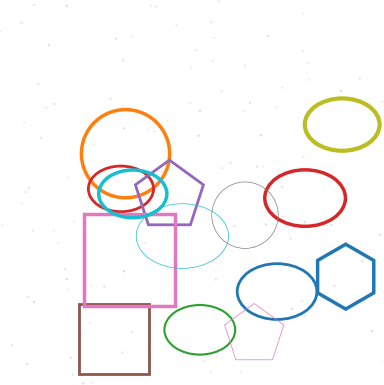[{"shape": "oval", "thickness": 2, "radius": 0.52, "center": [0.72, 0.243]}, {"shape": "hexagon", "thickness": 2.5, "radius": 0.42, "center": [0.898, 0.281]}, {"shape": "circle", "thickness": 2.5, "radius": 0.57, "center": [0.326, 0.601]}, {"shape": "oval", "thickness": 1.5, "radius": 0.46, "center": [0.519, 0.143]}, {"shape": "oval", "thickness": 2.5, "radius": 0.52, "center": [0.792, 0.486]}, {"shape": "oval", "thickness": 2, "radius": 0.42, "center": [0.314, 0.509]}, {"shape": "pentagon", "thickness": 2, "radius": 0.46, "center": [0.44, 0.491]}, {"shape": "square", "thickness": 2, "radius": 0.45, "center": [0.296, 0.119]}, {"shape": "pentagon", "thickness": 0.5, "radius": 0.4, "center": [0.66, 0.131]}, {"shape": "square", "thickness": 2.5, "radius": 0.59, "center": [0.337, 0.325]}, {"shape": "circle", "thickness": 0.5, "radius": 0.43, "center": [0.636, 0.441]}, {"shape": "oval", "thickness": 3, "radius": 0.49, "center": [0.889, 0.676]}, {"shape": "oval", "thickness": 0.5, "radius": 0.6, "center": [0.474, 0.387]}, {"shape": "oval", "thickness": 2.5, "radius": 0.44, "center": [0.345, 0.496]}]